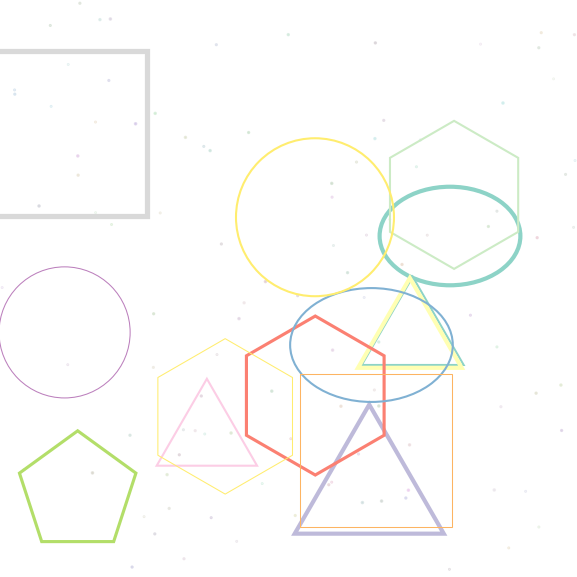[{"shape": "oval", "thickness": 2, "radius": 0.61, "center": [0.779, 0.59]}, {"shape": "triangle", "thickness": 1, "radius": 0.51, "center": [0.715, 0.418]}, {"shape": "triangle", "thickness": 2, "radius": 0.52, "center": [0.71, 0.414]}, {"shape": "triangle", "thickness": 2, "radius": 0.75, "center": [0.639, 0.15]}, {"shape": "hexagon", "thickness": 1.5, "radius": 0.69, "center": [0.546, 0.314]}, {"shape": "oval", "thickness": 1, "radius": 0.7, "center": [0.643, 0.402]}, {"shape": "square", "thickness": 0.5, "radius": 0.66, "center": [0.651, 0.219]}, {"shape": "pentagon", "thickness": 1.5, "radius": 0.53, "center": [0.135, 0.147]}, {"shape": "triangle", "thickness": 1, "radius": 0.5, "center": [0.358, 0.243]}, {"shape": "square", "thickness": 2.5, "radius": 0.72, "center": [0.112, 0.768]}, {"shape": "circle", "thickness": 0.5, "radius": 0.57, "center": [0.112, 0.424]}, {"shape": "hexagon", "thickness": 1, "radius": 0.64, "center": [0.786, 0.662]}, {"shape": "hexagon", "thickness": 0.5, "radius": 0.67, "center": [0.39, 0.278]}, {"shape": "circle", "thickness": 1, "radius": 0.68, "center": [0.545, 0.623]}]